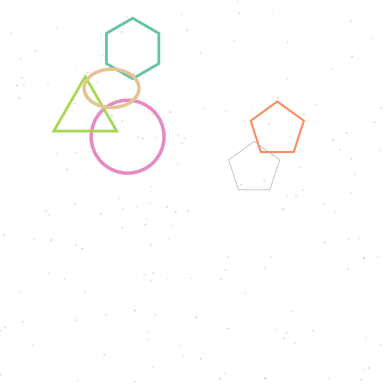[{"shape": "hexagon", "thickness": 2, "radius": 0.39, "center": [0.345, 0.874]}, {"shape": "pentagon", "thickness": 1.5, "radius": 0.36, "center": [0.72, 0.664]}, {"shape": "circle", "thickness": 2.5, "radius": 0.47, "center": [0.331, 0.645]}, {"shape": "triangle", "thickness": 2, "radius": 0.47, "center": [0.221, 0.707]}, {"shape": "oval", "thickness": 2.5, "radius": 0.36, "center": [0.29, 0.771]}, {"shape": "pentagon", "thickness": 0.5, "radius": 0.35, "center": [0.66, 0.563]}]